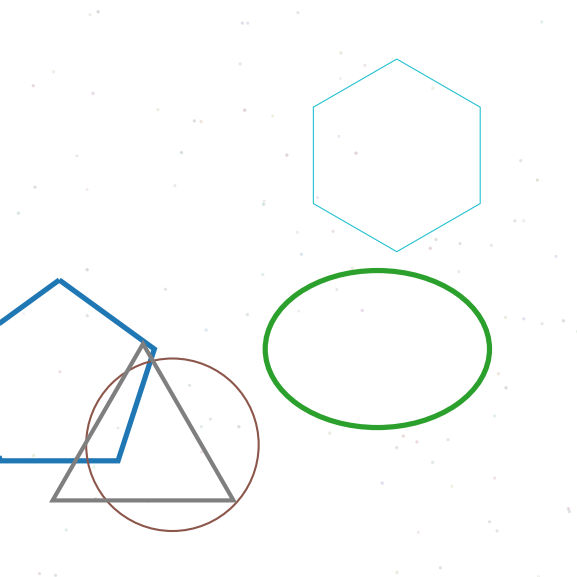[{"shape": "pentagon", "thickness": 2.5, "radius": 0.87, "center": [0.103, 0.341]}, {"shape": "oval", "thickness": 2.5, "radius": 0.97, "center": [0.653, 0.395]}, {"shape": "circle", "thickness": 1, "radius": 0.75, "center": [0.299, 0.229]}, {"shape": "triangle", "thickness": 2, "radius": 0.9, "center": [0.248, 0.223]}, {"shape": "hexagon", "thickness": 0.5, "radius": 0.83, "center": [0.687, 0.73]}]